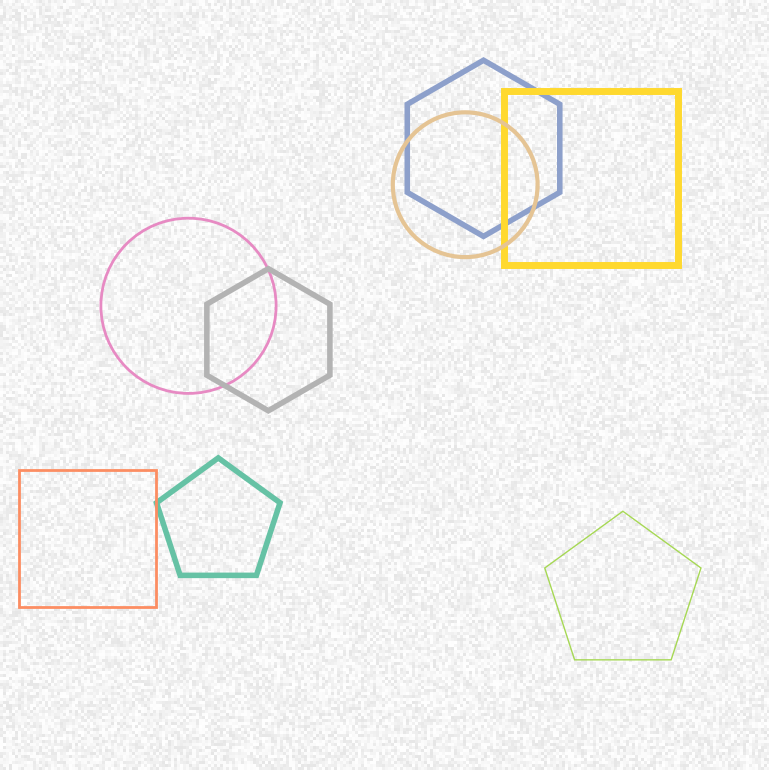[{"shape": "pentagon", "thickness": 2, "radius": 0.42, "center": [0.283, 0.321]}, {"shape": "square", "thickness": 1, "radius": 0.44, "center": [0.114, 0.301]}, {"shape": "hexagon", "thickness": 2, "radius": 0.57, "center": [0.628, 0.807]}, {"shape": "circle", "thickness": 1, "radius": 0.57, "center": [0.245, 0.603]}, {"shape": "pentagon", "thickness": 0.5, "radius": 0.53, "center": [0.809, 0.229]}, {"shape": "square", "thickness": 2.5, "radius": 0.57, "center": [0.767, 0.769]}, {"shape": "circle", "thickness": 1.5, "radius": 0.47, "center": [0.604, 0.76]}, {"shape": "hexagon", "thickness": 2, "radius": 0.46, "center": [0.349, 0.559]}]